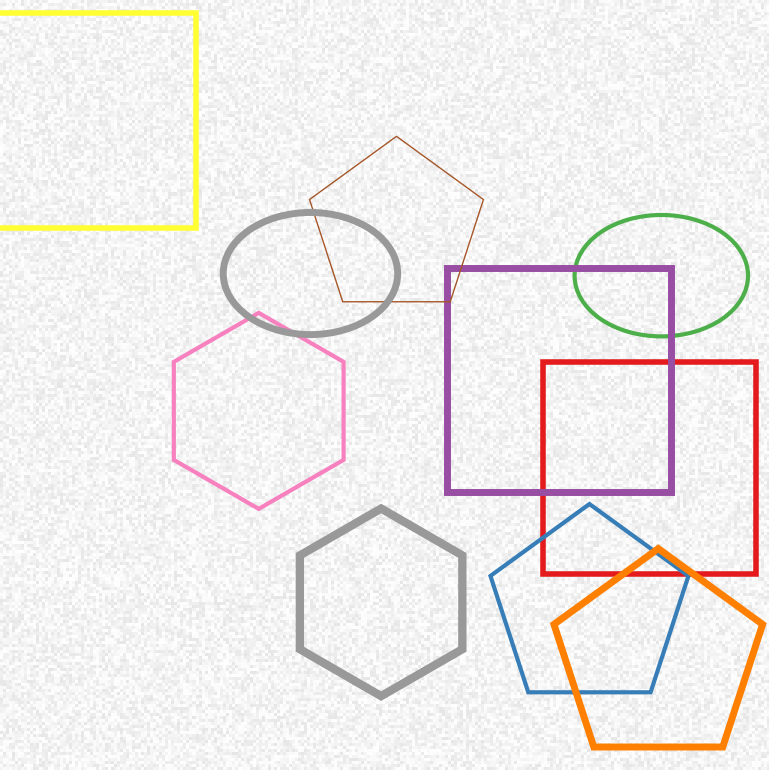[{"shape": "square", "thickness": 2, "radius": 0.69, "center": [0.844, 0.392]}, {"shape": "pentagon", "thickness": 1.5, "radius": 0.68, "center": [0.766, 0.21]}, {"shape": "oval", "thickness": 1.5, "radius": 0.56, "center": [0.859, 0.642]}, {"shape": "square", "thickness": 2.5, "radius": 0.73, "center": [0.726, 0.507]}, {"shape": "pentagon", "thickness": 2.5, "radius": 0.71, "center": [0.855, 0.145]}, {"shape": "square", "thickness": 2, "radius": 0.7, "center": [0.115, 0.844]}, {"shape": "pentagon", "thickness": 0.5, "radius": 0.59, "center": [0.515, 0.704]}, {"shape": "hexagon", "thickness": 1.5, "radius": 0.64, "center": [0.336, 0.466]}, {"shape": "oval", "thickness": 2.5, "radius": 0.57, "center": [0.403, 0.645]}, {"shape": "hexagon", "thickness": 3, "radius": 0.61, "center": [0.495, 0.218]}]